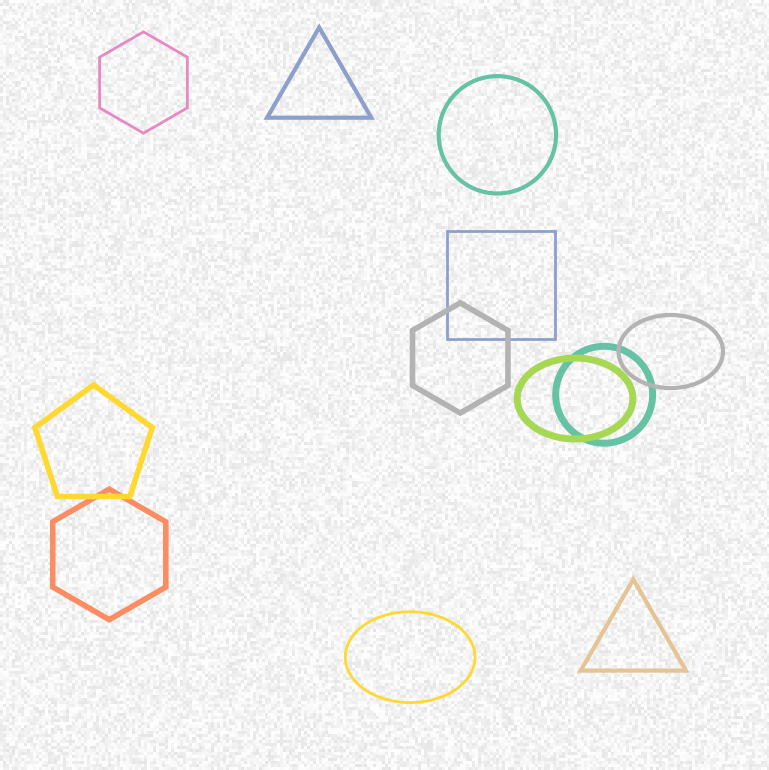[{"shape": "circle", "thickness": 1.5, "radius": 0.38, "center": [0.646, 0.825]}, {"shape": "circle", "thickness": 2.5, "radius": 0.31, "center": [0.785, 0.487]}, {"shape": "hexagon", "thickness": 2, "radius": 0.42, "center": [0.142, 0.28]}, {"shape": "square", "thickness": 1, "radius": 0.35, "center": [0.65, 0.63]}, {"shape": "triangle", "thickness": 1.5, "radius": 0.39, "center": [0.415, 0.886]}, {"shape": "hexagon", "thickness": 1, "radius": 0.33, "center": [0.186, 0.893]}, {"shape": "oval", "thickness": 2.5, "radius": 0.38, "center": [0.747, 0.482]}, {"shape": "pentagon", "thickness": 2, "radius": 0.4, "center": [0.122, 0.42]}, {"shape": "oval", "thickness": 1, "radius": 0.42, "center": [0.533, 0.147]}, {"shape": "triangle", "thickness": 1.5, "radius": 0.39, "center": [0.823, 0.169]}, {"shape": "hexagon", "thickness": 2, "radius": 0.36, "center": [0.598, 0.535]}, {"shape": "oval", "thickness": 1.5, "radius": 0.34, "center": [0.871, 0.543]}]